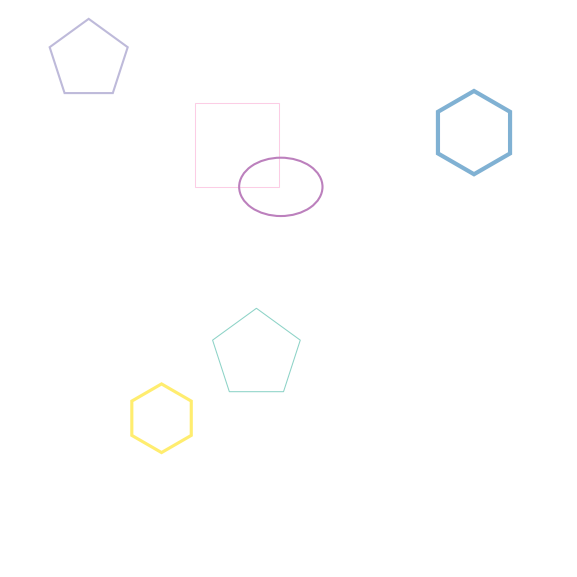[{"shape": "pentagon", "thickness": 0.5, "radius": 0.4, "center": [0.444, 0.385]}, {"shape": "pentagon", "thickness": 1, "radius": 0.36, "center": [0.154, 0.895]}, {"shape": "hexagon", "thickness": 2, "radius": 0.36, "center": [0.821, 0.769]}, {"shape": "square", "thickness": 0.5, "radius": 0.36, "center": [0.411, 0.748]}, {"shape": "oval", "thickness": 1, "radius": 0.36, "center": [0.486, 0.676]}, {"shape": "hexagon", "thickness": 1.5, "radius": 0.3, "center": [0.28, 0.275]}]